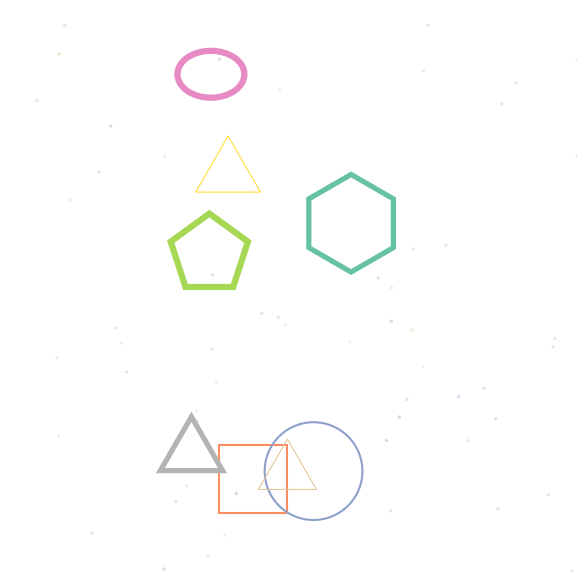[{"shape": "hexagon", "thickness": 2.5, "radius": 0.42, "center": [0.608, 0.613]}, {"shape": "square", "thickness": 1, "radius": 0.29, "center": [0.438, 0.17]}, {"shape": "circle", "thickness": 1, "radius": 0.42, "center": [0.543, 0.183]}, {"shape": "oval", "thickness": 3, "radius": 0.29, "center": [0.365, 0.871]}, {"shape": "pentagon", "thickness": 3, "radius": 0.35, "center": [0.362, 0.559]}, {"shape": "triangle", "thickness": 0.5, "radius": 0.32, "center": [0.395, 0.699]}, {"shape": "triangle", "thickness": 0.5, "radius": 0.29, "center": [0.498, 0.181]}, {"shape": "triangle", "thickness": 2.5, "radius": 0.31, "center": [0.332, 0.215]}]